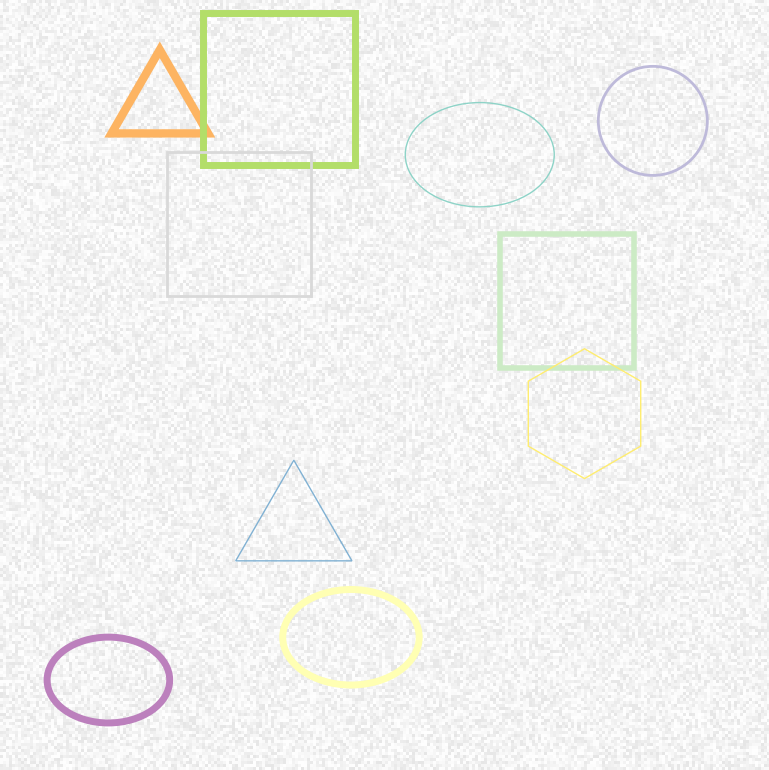[{"shape": "oval", "thickness": 0.5, "radius": 0.48, "center": [0.623, 0.799]}, {"shape": "oval", "thickness": 2.5, "radius": 0.44, "center": [0.456, 0.172]}, {"shape": "circle", "thickness": 1, "radius": 0.35, "center": [0.848, 0.843]}, {"shape": "triangle", "thickness": 0.5, "radius": 0.44, "center": [0.382, 0.315]}, {"shape": "triangle", "thickness": 3, "radius": 0.36, "center": [0.208, 0.863]}, {"shape": "square", "thickness": 2.5, "radius": 0.5, "center": [0.362, 0.885]}, {"shape": "square", "thickness": 1, "radius": 0.47, "center": [0.311, 0.71]}, {"shape": "oval", "thickness": 2.5, "radius": 0.4, "center": [0.141, 0.117]}, {"shape": "square", "thickness": 2, "radius": 0.43, "center": [0.737, 0.61]}, {"shape": "hexagon", "thickness": 0.5, "radius": 0.42, "center": [0.759, 0.463]}]